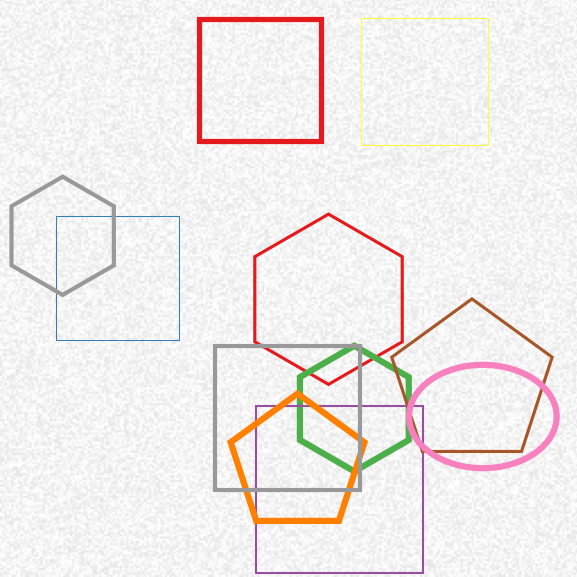[{"shape": "square", "thickness": 2.5, "radius": 0.53, "center": [0.45, 0.86]}, {"shape": "hexagon", "thickness": 1.5, "radius": 0.74, "center": [0.569, 0.481]}, {"shape": "square", "thickness": 0.5, "radius": 0.53, "center": [0.203, 0.518]}, {"shape": "hexagon", "thickness": 3, "radius": 0.54, "center": [0.614, 0.292]}, {"shape": "square", "thickness": 1, "radius": 0.72, "center": [0.588, 0.151]}, {"shape": "pentagon", "thickness": 3, "radius": 0.61, "center": [0.515, 0.196]}, {"shape": "square", "thickness": 0.5, "radius": 0.55, "center": [0.734, 0.858]}, {"shape": "pentagon", "thickness": 1.5, "radius": 0.73, "center": [0.817, 0.336]}, {"shape": "oval", "thickness": 3, "radius": 0.64, "center": [0.836, 0.278]}, {"shape": "hexagon", "thickness": 2, "radius": 0.51, "center": [0.109, 0.591]}, {"shape": "square", "thickness": 2, "radius": 0.62, "center": [0.498, 0.275]}]